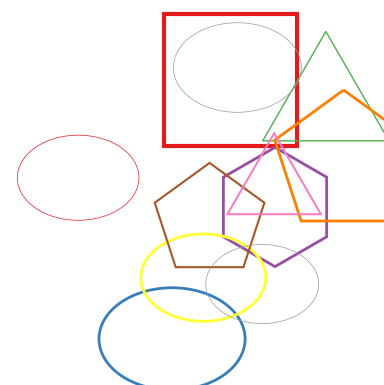[{"shape": "square", "thickness": 3, "radius": 0.86, "center": [0.599, 0.792]}, {"shape": "oval", "thickness": 0.5, "radius": 0.79, "center": [0.203, 0.538]}, {"shape": "oval", "thickness": 2, "radius": 0.95, "center": [0.447, 0.12]}, {"shape": "triangle", "thickness": 1, "radius": 0.95, "center": [0.846, 0.729]}, {"shape": "hexagon", "thickness": 2, "radius": 0.77, "center": [0.714, 0.462]}, {"shape": "pentagon", "thickness": 2, "radius": 0.94, "center": [0.893, 0.578]}, {"shape": "oval", "thickness": 2, "radius": 0.81, "center": [0.528, 0.279]}, {"shape": "pentagon", "thickness": 1.5, "radius": 0.75, "center": [0.544, 0.427]}, {"shape": "triangle", "thickness": 1.5, "radius": 0.7, "center": [0.712, 0.514]}, {"shape": "oval", "thickness": 0.5, "radius": 0.83, "center": [0.617, 0.825]}, {"shape": "oval", "thickness": 0.5, "radius": 0.73, "center": [0.681, 0.262]}]